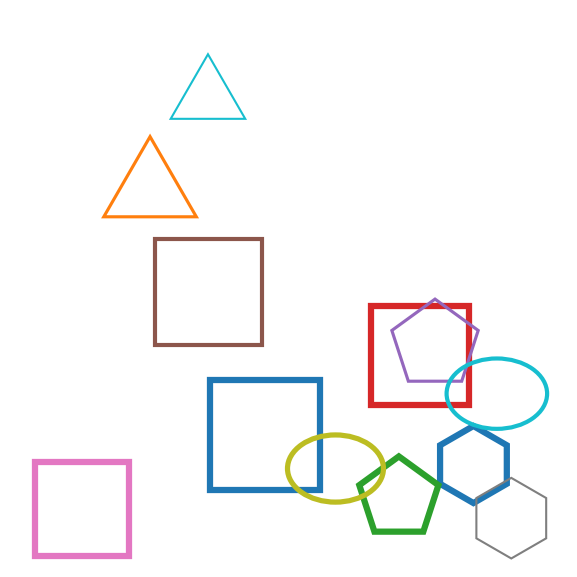[{"shape": "hexagon", "thickness": 3, "radius": 0.33, "center": [0.82, 0.195]}, {"shape": "square", "thickness": 3, "radius": 0.48, "center": [0.459, 0.246]}, {"shape": "triangle", "thickness": 1.5, "radius": 0.46, "center": [0.26, 0.67]}, {"shape": "pentagon", "thickness": 3, "radius": 0.36, "center": [0.691, 0.137]}, {"shape": "square", "thickness": 3, "radius": 0.43, "center": [0.727, 0.384]}, {"shape": "pentagon", "thickness": 1.5, "radius": 0.39, "center": [0.753, 0.403]}, {"shape": "square", "thickness": 2, "radius": 0.46, "center": [0.361, 0.494]}, {"shape": "square", "thickness": 3, "radius": 0.41, "center": [0.141, 0.118]}, {"shape": "hexagon", "thickness": 1, "radius": 0.35, "center": [0.885, 0.102]}, {"shape": "oval", "thickness": 2.5, "radius": 0.42, "center": [0.581, 0.188]}, {"shape": "triangle", "thickness": 1, "radius": 0.37, "center": [0.36, 0.831]}, {"shape": "oval", "thickness": 2, "radius": 0.44, "center": [0.86, 0.317]}]